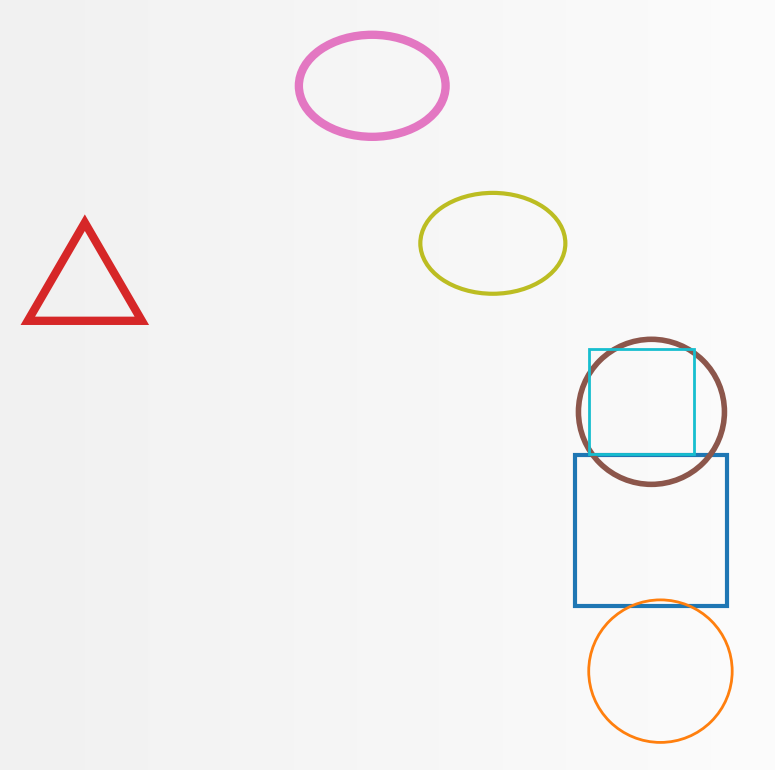[{"shape": "square", "thickness": 1.5, "radius": 0.49, "center": [0.84, 0.311]}, {"shape": "circle", "thickness": 1, "radius": 0.46, "center": [0.852, 0.128]}, {"shape": "triangle", "thickness": 3, "radius": 0.42, "center": [0.109, 0.626]}, {"shape": "circle", "thickness": 2, "radius": 0.47, "center": [0.841, 0.465]}, {"shape": "oval", "thickness": 3, "radius": 0.47, "center": [0.48, 0.889]}, {"shape": "oval", "thickness": 1.5, "radius": 0.47, "center": [0.636, 0.684]}, {"shape": "square", "thickness": 1, "radius": 0.34, "center": [0.827, 0.479]}]